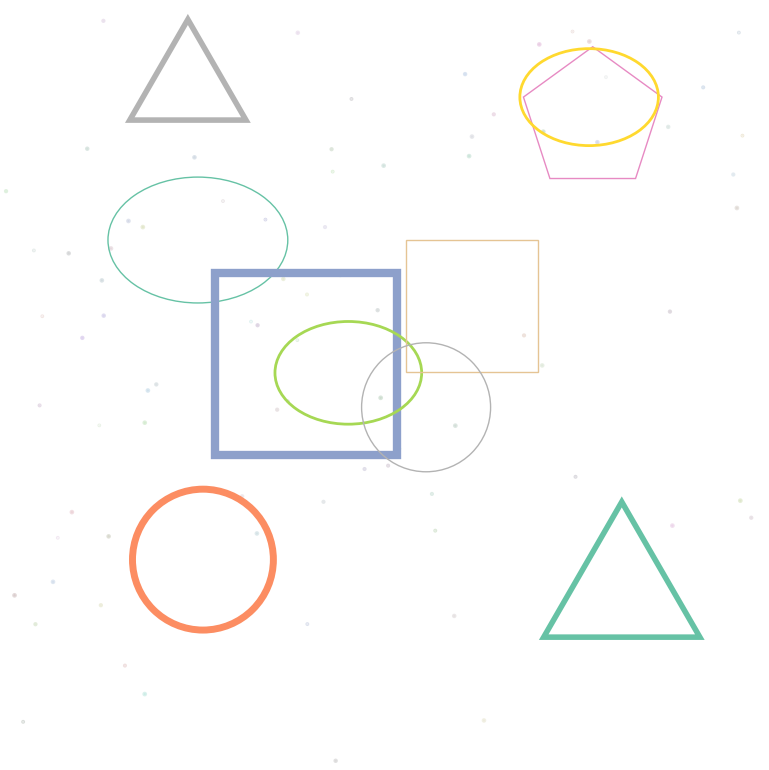[{"shape": "oval", "thickness": 0.5, "radius": 0.58, "center": [0.257, 0.688]}, {"shape": "triangle", "thickness": 2, "radius": 0.59, "center": [0.808, 0.231]}, {"shape": "circle", "thickness": 2.5, "radius": 0.46, "center": [0.264, 0.273]}, {"shape": "square", "thickness": 3, "radius": 0.59, "center": [0.397, 0.527]}, {"shape": "pentagon", "thickness": 0.5, "radius": 0.47, "center": [0.77, 0.845]}, {"shape": "oval", "thickness": 1, "radius": 0.48, "center": [0.452, 0.516]}, {"shape": "oval", "thickness": 1, "radius": 0.45, "center": [0.765, 0.874]}, {"shape": "square", "thickness": 0.5, "radius": 0.43, "center": [0.613, 0.603]}, {"shape": "circle", "thickness": 0.5, "radius": 0.42, "center": [0.553, 0.471]}, {"shape": "triangle", "thickness": 2, "radius": 0.44, "center": [0.244, 0.888]}]